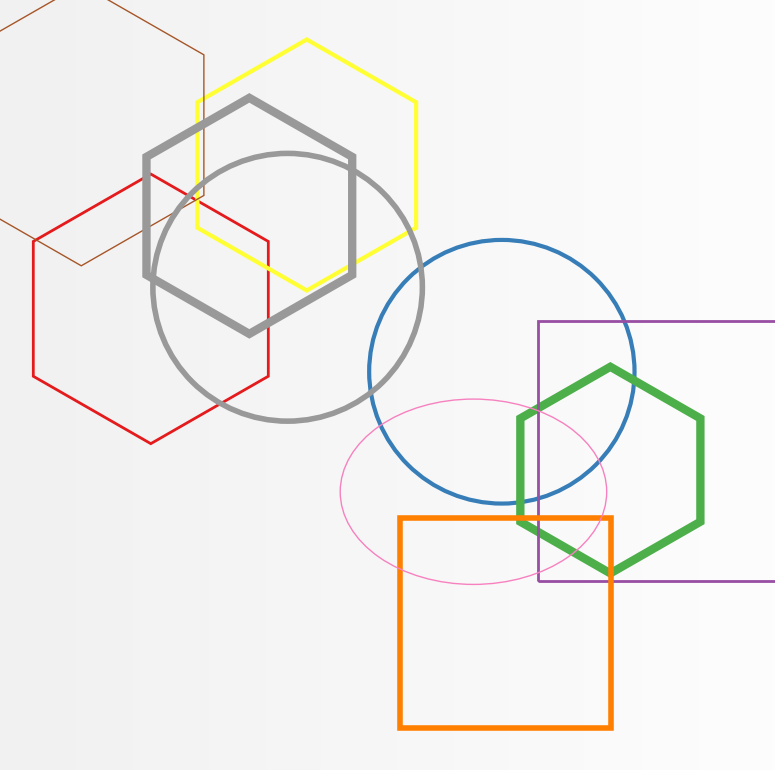[{"shape": "hexagon", "thickness": 1, "radius": 0.88, "center": [0.195, 0.599]}, {"shape": "circle", "thickness": 1.5, "radius": 0.86, "center": [0.648, 0.517]}, {"shape": "hexagon", "thickness": 3, "radius": 0.67, "center": [0.788, 0.39]}, {"shape": "square", "thickness": 1, "radius": 0.85, "center": [0.864, 0.415]}, {"shape": "square", "thickness": 2, "radius": 0.68, "center": [0.653, 0.191]}, {"shape": "hexagon", "thickness": 1.5, "radius": 0.81, "center": [0.396, 0.786]}, {"shape": "hexagon", "thickness": 0.5, "radius": 0.91, "center": [0.105, 0.837]}, {"shape": "oval", "thickness": 0.5, "radius": 0.86, "center": [0.611, 0.361]}, {"shape": "circle", "thickness": 2, "radius": 0.87, "center": [0.371, 0.627]}, {"shape": "hexagon", "thickness": 3, "radius": 0.77, "center": [0.322, 0.72]}]